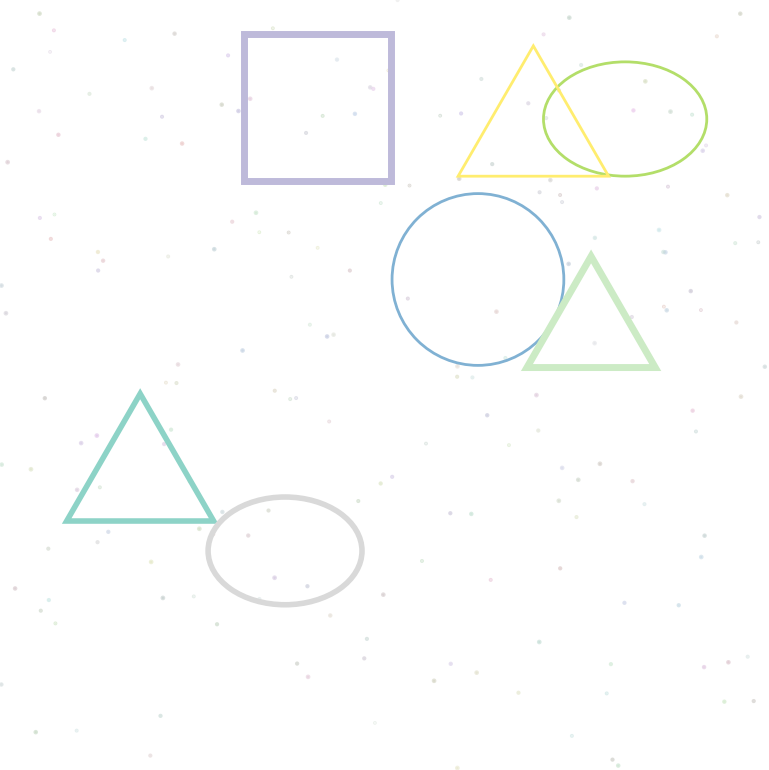[{"shape": "triangle", "thickness": 2, "radius": 0.55, "center": [0.182, 0.378]}, {"shape": "square", "thickness": 2.5, "radius": 0.48, "center": [0.412, 0.86]}, {"shape": "circle", "thickness": 1, "radius": 0.56, "center": [0.621, 0.637]}, {"shape": "oval", "thickness": 1, "radius": 0.53, "center": [0.812, 0.845]}, {"shape": "oval", "thickness": 2, "radius": 0.5, "center": [0.37, 0.285]}, {"shape": "triangle", "thickness": 2.5, "radius": 0.48, "center": [0.768, 0.571]}, {"shape": "triangle", "thickness": 1, "radius": 0.56, "center": [0.693, 0.828]}]